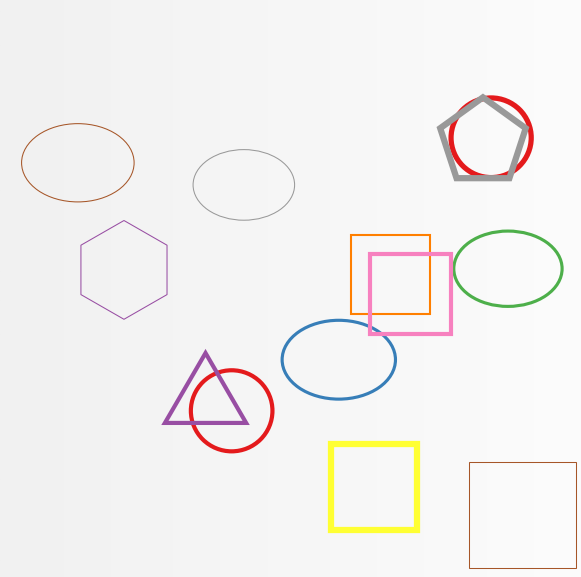[{"shape": "circle", "thickness": 2, "radius": 0.35, "center": [0.399, 0.288]}, {"shape": "circle", "thickness": 2.5, "radius": 0.34, "center": [0.845, 0.761]}, {"shape": "oval", "thickness": 1.5, "radius": 0.49, "center": [0.583, 0.376]}, {"shape": "oval", "thickness": 1.5, "radius": 0.47, "center": [0.874, 0.534]}, {"shape": "hexagon", "thickness": 0.5, "radius": 0.43, "center": [0.213, 0.532]}, {"shape": "triangle", "thickness": 2, "radius": 0.4, "center": [0.354, 0.307]}, {"shape": "square", "thickness": 1, "radius": 0.34, "center": [0.672, 0.524]}, {"shape": "square", "thickness": 3, "radius": 0.37, "center": [0.643, 0.156]}, {"shape": "square", "thickness": 0.5, "radius": 0.46, "center": [0.899, 0.107]}, {"shape": "oval", "thickness": 0.5, "radius": 0.48, "center": [0.134, 0.717]}, {"shape": "square", "thickness": 2, "radius": 0.35, "center": [0.706, 0.49]}, {"shape": "pentagon", "thickness": 3, "radius": 0.39, "center": [0.831, 0.753]}, {"shape": "oval", "thickness": 0.5, "radius": 0.44, "center": [0.42, 0.679]}]